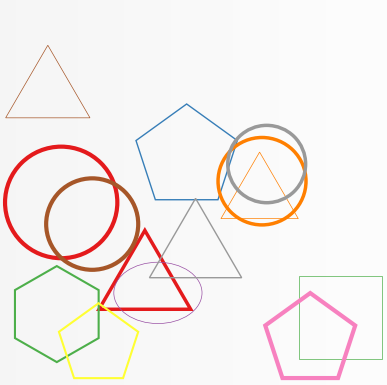[{"shape": "circle", "thickness": 3, "radius": 0.72, "center": [0.158, 0.474]}, {"shape": "triangle", "thickness": 2.5, "radius": 0.68, "center": [0.374, 0.265]}, {"shape": "pentagon", "thickness": 1, "radius": 0.69, "center": [0.482, 0.592]}, {"shape": "square", "thickness": 0.5, "radius": 0.54, "center": [0.879, 0.175]}, {"shape": "hexagon", "thickness": 1.5, "radius": 0.62, "center": [0.147, 0.184]}, {"shape": "oval", "thickness": 0.5, "radius": 0.57, "center": [0.408, 0.239]}, {"shape": "circle", "thickness": 2.5, "radius": 0.57, "center": [0.676, 0.529]}, {"shape": "triangle", "thickness": 0.5, "radius": 0.58, "center": [0.67, 0.49]}, {"shape": "pentagon", "thickness": 1.5, "radius": 0.54, "center": [0.254, 0.105]}, {"shape": "circle", "thickness": 3, "radius": 0.59, "center": [0.238, 0.418]}, {"shape": "triangle", "thickness": 0.5, "radius": 0.63, "center": [0.123, 0.757]}, {"shape": "pentagon", "thickness": 3, "radius": 0.61, "center": [0.801, 0.117]}, {"shape": "circle", "thickness": 2.5, "radius": 0.5, "center": [0.688, 0.574]}, {"shape": "triangle", "thickness": 1, "radius": 0.69, "center": [0.505, 0.347]}]